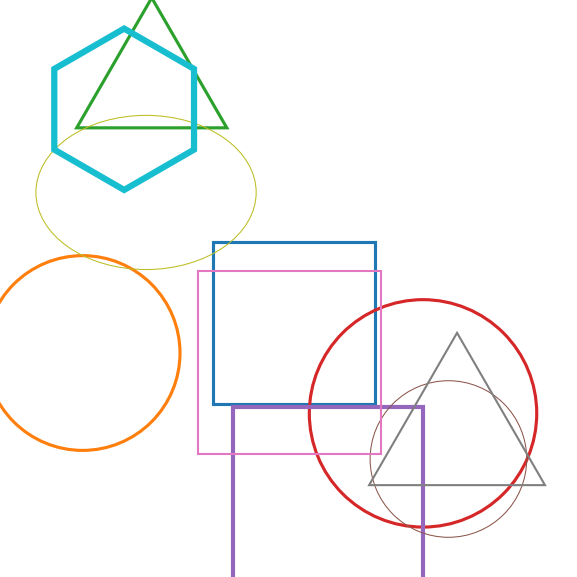[{"shape": "square", "thickness": 1.5, "radius": 0.7, "center": [0.51, 0.44]}, {"shape": "circle", "thickness": 1.5, "radius": 0.84, "center": [0.143, 0.388]}, {"shape": "triangle", "thickness": 1.5, "radius": 0.75, "center": [0.263, 0.853]}, {"shape": "circle", "thickness": 1.5, "radius": 0.98, "center": [0.733, 0.283]}, {"shape": "square", "thickness": 2, "radius": 0.82, "center": [0.568, 0.131]}, {"shape": "circle", "thickness": 0.5, "radius": 0.68, "center": [0.776, 0.204]}, {"shape": "square", "thickness": 1, "radius": 0.79, "center": [0.502, 0.371]}, {"shape": "triangle", "thickness": 1, "radius": 0.88, "center": [0.791, 0.247]}, {"shape": "oval", "thickness": 0.5, "radius": 0.95, "center": [0.253, 0.666]}, {"shape": "hexagon", "thickness": 3, "radius": 0.7, "center": [0.215, 0.81]}]